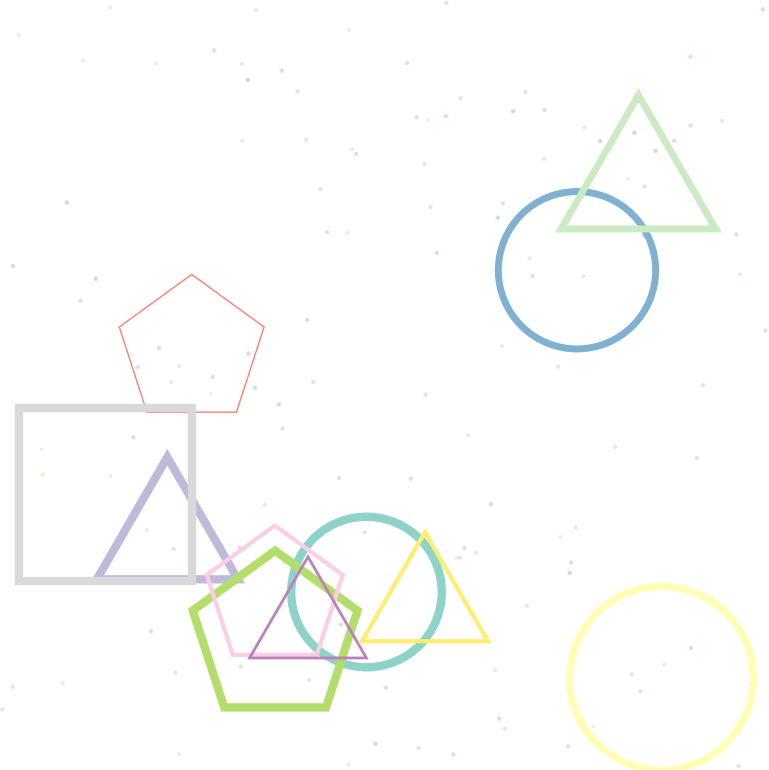[{"shape": "circle", "thickness": 3, "radius": 0.49, "center": [0.476, 0.231]}, {"shape": "circle", "thickness": 2.5, "radius": 0.6, "center": [0.859, 0.119]}, {"shape": "triangle", "thickness": 3, "radius": 0.53, "center": [0.217, 0.3]}, {"shape": "pentagon", "thickness": 0.5, "radius": 0.49, "center": [0.249, 0.545]}, {"shape": "circle", "thickness": 2.5, "radius": 0.51, "center": [0.749, 0.649]}, {"shape": "pentagon", "thickness": 3, "radius": 0.56, "center": [0.357, 0.172]}, {"shape": "pentagon", "thickness": 1.5, "radius": 0.46, "center": [0.357, 0.225]}, {"shape": "square", "thickness": 3, "radius": 0.56, "center": [0.137, 0.358]}, {"shape": "triangle", "thickness": 1, "radius": 0.44, "center": [0.4, 0.189]}, {"shape": "triangle", "thickness": 2.5, "radius": 0.58, "center": [0.829, 0.761]}, {"shape": "triangle", "thickness": 1.5, "radius": 0.47, "center": [0.552, 0.214]}]